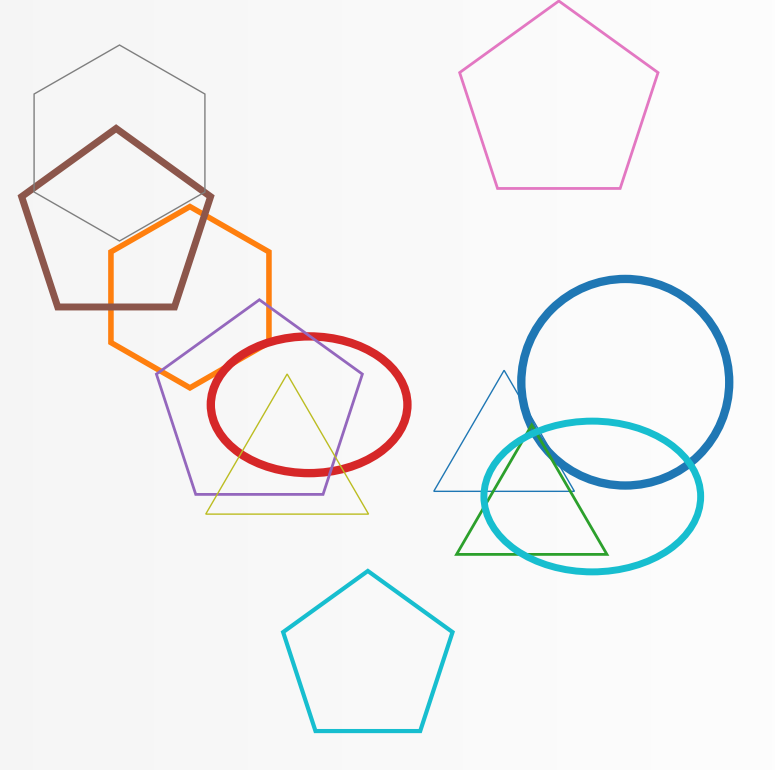[{"shape": "circle", "thickness": 3, "radius": 0.67, "center": [0.807, 0.504]}, {"shape": "triangle", "thickness": 0.5, "radius": 0.52, "center": [0.65, 0.414]}, {"shape": "hexagon", "thickness": 2, "radius": 0.59, "center": [0.245, 0.614]}, {"shape": "triangle", "thickness": 1, "radius": 0.56, "center": [0.686, 0.336]}, {"shape": "oval", "thickness": 3, "radius": 0.63, "center": [0.399, 0.474]}, {"shape": "pentagon", "thickness": 1, "radius": 0.7, "center": [0.335, 0.471]}, {"shape": "pentagon", "thickness": 2.5, "radius": 0.64, "center": [0.15, 0.705]}, {"shape": "pentagon", "thickness": 1, "radius": 0.67, "center": [0.721, 0.864]}, {"shape": "hexagon", "thickness": 0.5, "radius": 0.64, "center": [0.154, 0.814]}, {"shape": "triangle", "thickness": 0.5, "radius": 0.61, "center": [0.371, 0.393]}, {"shape": "pentagon", "thickness": 1.5, "radius": 0.57, "center": [0.475, 0.144]}, {"shape": "oval", "thickness": 2.5, "radius": 0.7, "center": [0.764, 0.355]}]